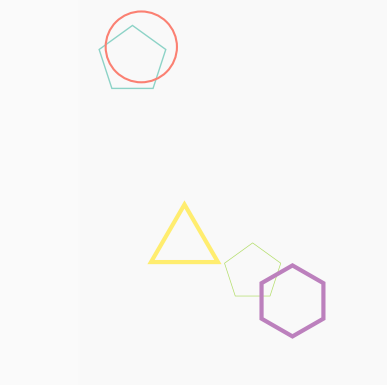[{"shape": "pentagon", "thickness": 1, "radius": 0.45, "center": [0.342, 0.844]}, {"shape": "circle", "thickness": 1.5, "radius": 0.46, "center": [0.365, 0.878]}, {"shape": "pentagon", "thickness": 0.5, "radius": 0.38, "center": [0.652, 0.293]}, {"shape": "hexagon", "thickness": 3, "radius": 0.46, "center": [0.755, 0.218]}, {"shape": "triangle", "thickness": 3, "radius": 0.5, "center": [0.476, 0.369]}]